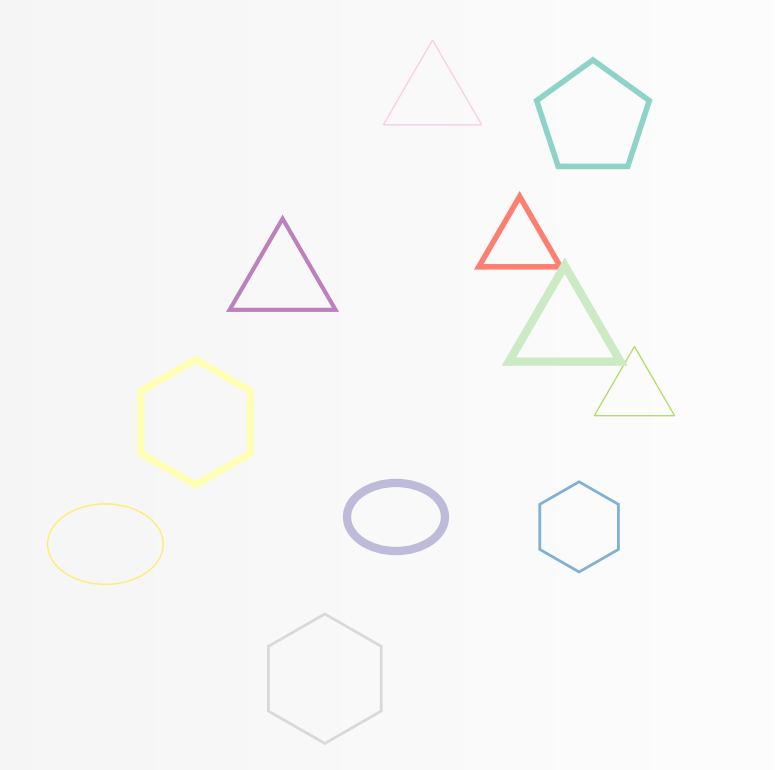[{"shape": "pentagon", "thickness": 2, "radius": 0.38, "center": [0.765, 0.846]}, {"shape": "hexagon", "thickness": 2.5, "radius": 0.41, "center": [0.252, 0.452]}, {"shape": "oval", "thickness": 3, "radius": 0.32, "center": [0.511, 0.329]}, {"shape": "triangle", "thickness": 2, "radius": 0.3, "center": [0.671, 0.684]}, {"shape": "hexagon", "thickness": 1, "radius": 0.29, "center": [0.747, 0.316]}, {"shape": "triangle", "thickness": 0.5, "radius": 0.3, "center": [0.819, 0.49]}, {"shape": "triangle", "thickness": 0.5, "radius": 0.37, "center": [0.558, 0.875]}, {"shape": "hexagon", "thickness": 1, "radius": 0.42, "center": [0.419, 0.119]}, {"shape": "triangle", "thickness": 1.5, "radius": 0.39, "center": [0.365, 0.637]}, {"shape": "triangle", "thickness": 3, "radius": 0.42, "center": [0.729, 0.572]}, {"shape": "oval", "thickness": 0.5, "radius": 0.37, "center": [0.136, 0.293]}]